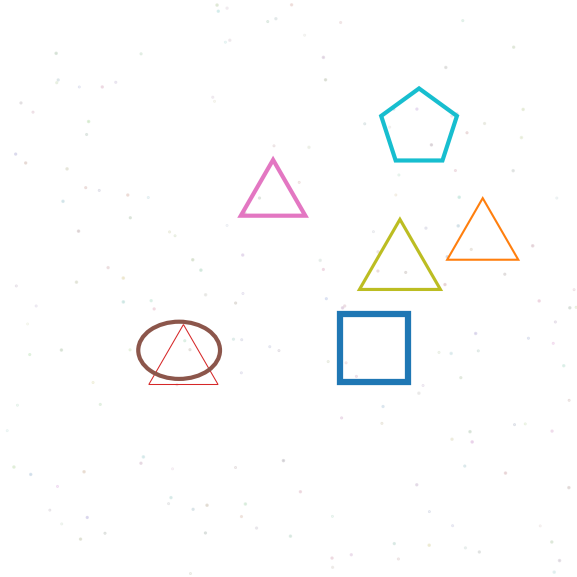[{"shape": "square", "thickness": 3, "radius": 0.3, "center": [0.648, 0.397]}, {"shape": "triangle", "thickness": 1, "radius": 0.36, "center": [0.836, 0.585]}, {"shape": "triangle", "thickness": 0.5, "radius": 0.35, "center": [0.318, 0.368]}, {"shape": "oval", "thickness": 2, "radius": 0.35, "center": [0.31, 0.393]}, {"shape": "triangle", "thickness": 2, "radius": 0.32, "center": [0.473, 0.658]}, {"shape": "triangle", "thickness": 1.5, "radius": 0.4, "center": [0.693, 0.538]}, {"shape": "pentagon", "thickness": 2, "radius": 0.34, "center": [0.726, 0.777]}]